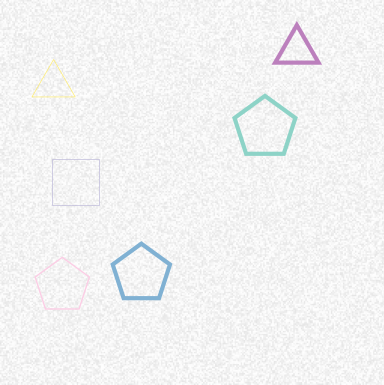[{"shape": "pentagon", "thickness": 3, "radius": 0.42, "center": [0.688, 0.668]}, {"shape": "square", "thickness": 0.5, "radius": 0.3, "center": [0.196, 0.527]}, {"shape": "pentagon", "thickness": 3, "radius": 0.39, "center": [0.367, 0.289]}, {"shape": "pentagon", "thickness": 1, "radius": 0.37, "center": [0.162, 0.257]}, {"shape": "triangle", "thickness": 3, "radius": 0.32, "center": [0.771, 0.87]}, {"shape": "triangle", "thickness": 0.5, "radius": 0.32, "center": [0.139, 0.781]}]